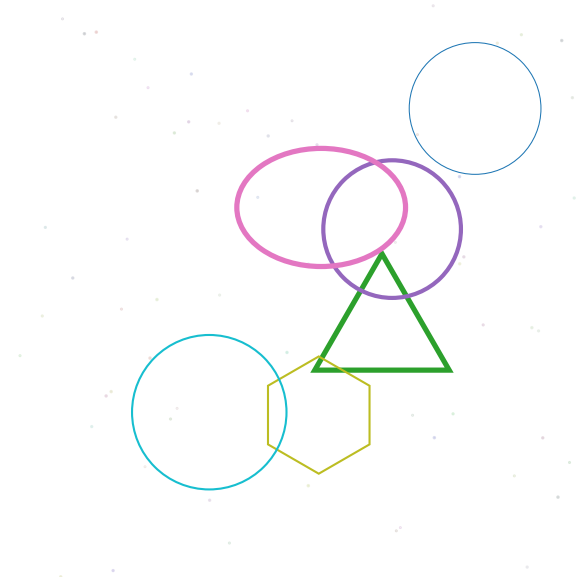[{"shape": "circle", "thickness": 0.5, "radius": 0.57, "center": [0.823, 0.811]}, {"shape": "triangle", "thickness": 2.5, "radius": 0.67, "center": [0.661, 0.425]}, {"shape": "circle", "thickness": 2, "radius": 0.6, "center": [0.679, 0.602]}, {"shape": "oval", "thickness": 2.5, "radius": 0.73, "center": [0.556, 0.64]}, {"shape": "hexagon", "thickness": 1, "radius": 0.51, "center": [0.552, 0.28]}, {"shape": "circle", "thickness": 1, "radius": 0.67, "center": [0.362, 0.285]}]